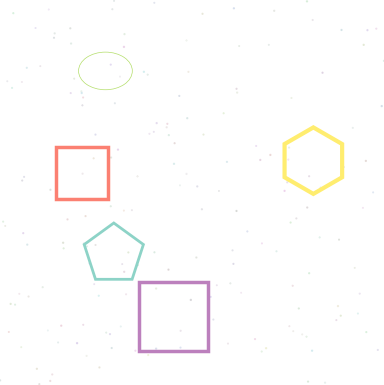[{"shape": "pentagon", "thickness": 2, "radius": 0.4, "center": [0.296, 0.34]}, {"shape": "square", "thickness": 2.5, "radius": 0.34, "center": [0.213, 0.55]}, {"shape": "oval", "thickness": 0.5, "radius": 0.35, "center": [0.274, 0.816]}, {"shape": "square", "thickness": 2.5, "radius": 0.45, "center": [0.451, 0.178]}, {"shape": "hexagon", "thickness": 3, "radius": 0.43, "center": [0.814, 0.583]}]